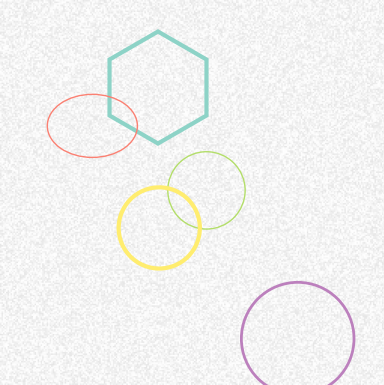[{"shape": "hexagon", "thickness": 3, "radius": 0.73, "center": [0.41, 0.773]}, {"shape": "oval", "thickness": 1, "radius": 0.59, "center": [0.24, 0.673]}, {"shape": "circle", "thickness": 1, "radius": 0.5, "center": [0.536, 0.505]}, {"shape": "circle", "thickness": 2, "radius": 0.73, "center": [0.773, 0.12]}, {"shape": "circle", "thickness": 3, "radius": 0.53, "center": [0.414, 0.408]}]